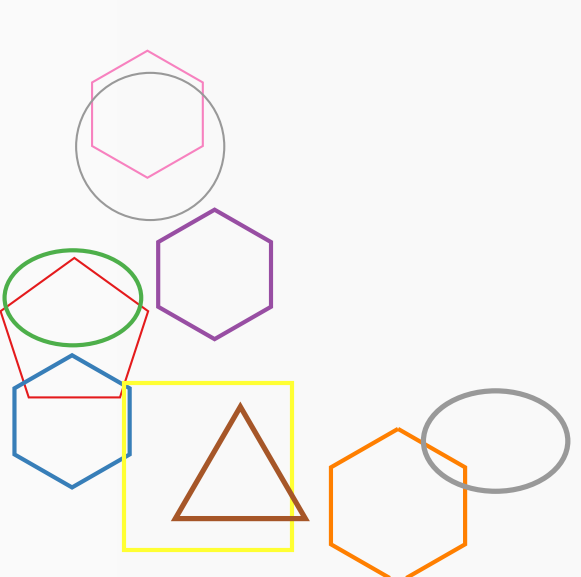[{"shape": "pentagon", "thickness": 1, "radius": 0.67, "center": [0.128, 0.419]}, {"shape": "hexagon", "thickness": 2, "radius": 0.57, "center": [0.124, 0.27]}, {"shape": "oval", "thickness": 2, "radius": 0.59, "center": [0.125, 0.483]}, {"shape": "hexagon", "thickness": 2, "radius": 0.56, "center": [0.369, 0.524]}, {"shape": "hexagon", "thickness": 2, "radius": 0.67, "center": [0.685, 0.123]}, {"shape": "square", "thickness": 2, "radius": 0.72, "center": [0.358, 0.192]}, {"shape": "triangle", "thickness": 2.5, "radius": 0.65, "center": [0.413, 0.166]}, {"shape": "hexagon", "thickness": 1, "radius": 0.55, "center": [0.254, 0.801]}, {"shape": "circle", "thickness": 1, "radius": 0.64, "center": [0.258, 0.746]}, {"shape": "oval", "thickness": 2.5, "radius": 0.62, "center": [0.853, 0.235]}]